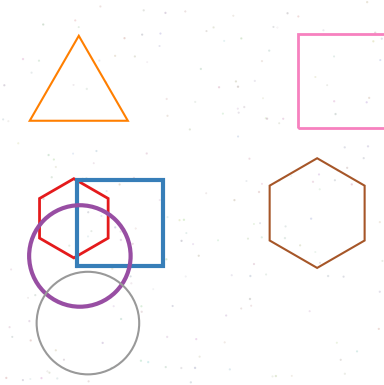[{"shape": "hexagon", "thickness": 2, "radius": 0.51, "center": [0.192, 0.433]}, {"shape": "square", "thickness": 3, "radius": 0.56, "center": [0.311, 0.422]}, {"shape": "circle", "thickness": 3, "radius": 0.66, "center": [0.207, 0.335]}, {"shape": "triangle", "thickness": 1.5, "radius": 0.74, "center": [0.205, 0.76]}, {"shape": "hexagon", "thickness": 1.5, "radius": 0.71, "center": [0.824, 0.447]}, {"shape": "square", "thickness": 2, "radius": 0.61, "center": [0.898, 0.79]}, {"shape": "circle", "thickness": 1.5, "radius": 0.67, "center": [0.228, 0.161]}]